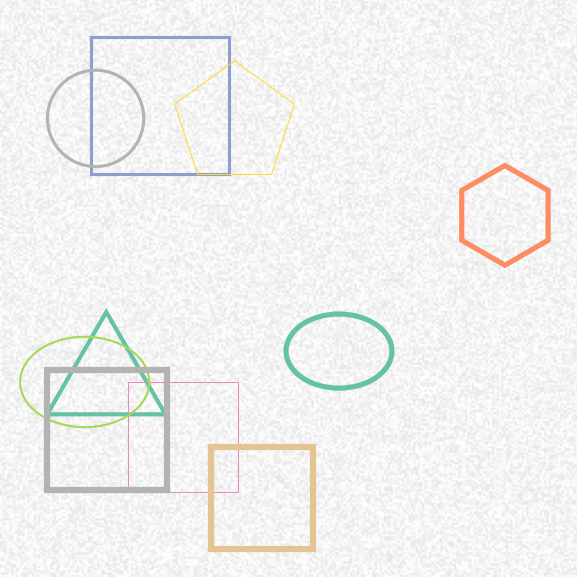[{"shape": "oval", "thickness": 2.5, "radius": 0.46, "center": [0.587, 0.391]}, {"shape": "triangle", "thickness": 2, "radius": 0.59, "center": [0.184, 0.341]}, {"shape": "hexagon", "thickness": 2.5, "radius": 0.43, "center": [0.874, 0.626]}, {"shape": "square", "thickness": 1.5, "radius": 0.6, "center": [0.277, 0.817]}, {"shape": "square", "thickness": 0.5, "radius": 0.48, "center": [0.317, 0.243]}, {"shape": "oval", "thickness": 1, "radius": 0.56, "center": [0.147, 0.338]}, {"shape": "pentagon", "thickness": 0.5, "radius": 0.54, "center": [0.406, 0.785]}, {"shape": "square", "thickness": 3, "radius": 0.44, "center": [0.454, 0.137]}, {"shape": "circle", "thickness": 1.5, "radius": 0.42, "center": [0.166, 0.794]}, {"shape": "square", "thickness": 3, "radius": 0.52, "center": [0.185, 0.254]}]